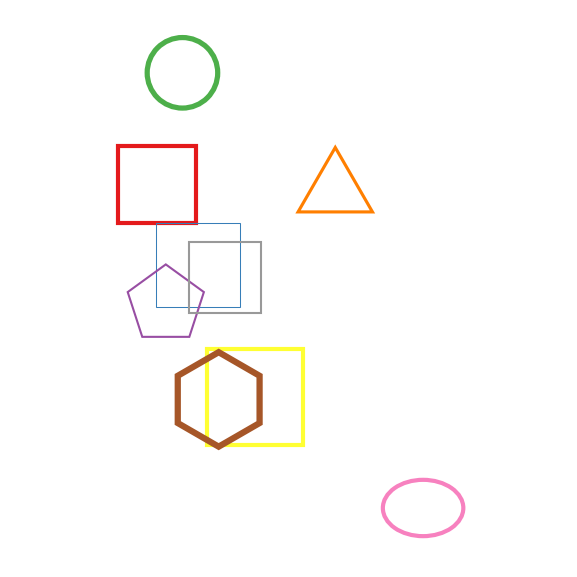[{"shape": "square", "thickness": 2, "radius": 0.33, "center": [0.272, 0.68]}, {"shape": "square", "thickness": 0.5, "radius": 0.37, "center": [0.343, 0.54]}, {"shape": "circle", "thickness": 2.5, "radius": 0.31, "center": [0.316, 0.873]}, {"shape": "pentagon", "thickness": 1, "radius": 0.35, "center": [0.287, 0.472]}, {"shape": "triangle", "thickness": 1.5, "radius": 0.37, "center": [0.581, 0.669]}, {"shape": "square", "thickness": 2, "radius": 0.41, "center": [0.442, 0.312]}, {"shape": "hexagon", "thickness": 3, "radius": 0.41, "center": [0.379, 0.307]}, {"shape": "oval", "thickness": 2, "radius": 0.35, "center": [0.733, 0.119]}, {"shape": "square", "thickness": 1, "radius": 0.31, "center": [0.39, 0.519]}]